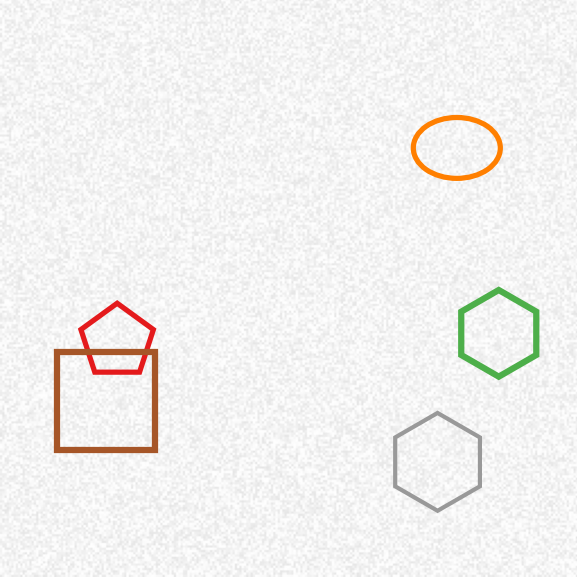[{"shape": "pentagon", "thickness": 2.5, "radius": 0.33, "center": [0.203, 0.408]}, {"shape": "hexagon", "thickness": 3, "radius": 0.38, "center": [0.864, 0.422]}, {"shape": "oval", "thickness": 2.5, "radius": 0.38, "center": [0.791, 0.743]}, {"shape": "square", "thickness": 3, "radius": 0.42, "center": [0.183, 0.305]}, {"shape": "hexagon", "thickness": 2, "radius": 0.42, "center": [0.758, 0.199]}]